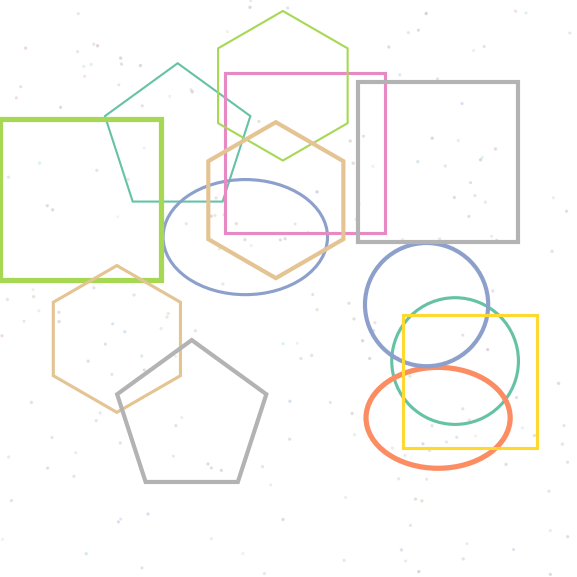[{"shape": "circle", "thickness": 1.5, "radius": 0.55, "center": [0.788, 0.374]}, {"shape": "pentagon", "thickness": 1, "radius": 0.66, "center": [0.308, 0.757]}, {"shape": "oval", "thickness": 2.5, "radius": 0.62, "center": [0.759, 0.276]}, {"shape": "circle", "thickness": 2, "radius": 0.53, "center": [0.739, 0.472]}, {"shape": "oval", "thickness": 1.5, "radius": 0.71, "center": [0.425, 0.589]}, {"shape": "square", "thickness": 1.5, "radius": 0.69, "center": [0.528, 0.734]}, {"shape": "hexagon", "thickness": 1, "radius": 0.65, "center": [0.49, 0.851]}, {"shape": "square", "thickness": 2.5, "radius": 0.7, "center": [0.14, 0.654]}, {"shape": "square", "thickness": 1.5, "radius": 0.58, "center": [0.814, 0.338]}, {"shape": "hexagon", "thickness": 1.5, "radius": 0.64, "center": [0.202, 0.412]}, {"shape": "hexagon", "thickness": 2, "radius": 0.68, "center": [0.478, 0.653]}, {"shape": "pentagon", "thickness": 2, "radius": 0.68, "center": [0.332, 0.274]}, {"shape": "square", "thickness": 2, "radius": 0.69, "center": [0.759, 0.719]}]